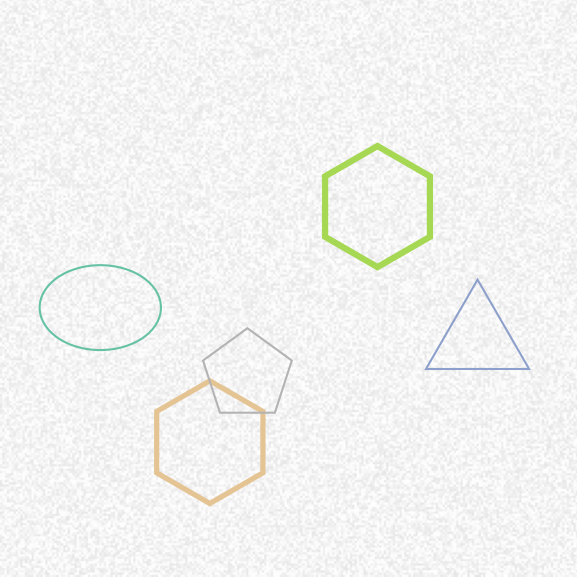[{"shape": "oval", "thickness": 1, "radius": 0.53, "center": [0.174, 0.466]}, {"shape": "triangle", "thickness": 1, "radius": 0.52, "center": [0.827, 0.412]}, {"shape": "hexagon", "thickness": 3, "radius": 0.52, "center": [0.654, 0.641]}, {"shape": "hexagon", "thickness": 2.5, "radius": 0.53, "center": [0.363, 0.234]}, {"shape": "pentagon", "thickness": 1, "radius": 0.4, "center": [0.428, 0.35]}]